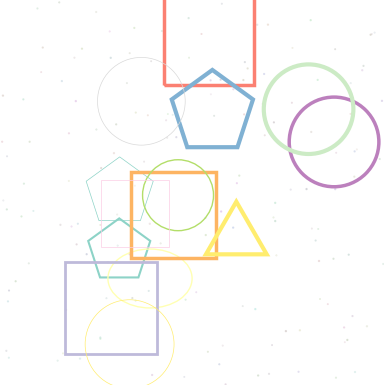[{"shape": "pentagon", "thickness": 0.5, "radius": 0.46, "center": [0.311, 0.501]}, {"shape": "pentagon", "thickness": 1.5, "radius": 0.42, "center": [0.31, 0.348]}, {"shape": "oval", "thickness": 1, "radius": 0.55, "center": [0.39, 0.277]}, {"shape": "square", "thickness": 2, "radius": 0.6, "center": [0.288, 0.201]}, {"shape": "square", "thickness": 2.5, "radius": 0.59, "center": [0.543, 0.896]}, {"shape": "pentagon", "thickness": 3, "radius": 0.55, "center": [0.552, 0.707]}, {"shape": "square", "thickness": 2.5, "radius": 0.55, "center": [0.451, 0.442]}, {"shape": "circle", "thickness": 1, "radius": 0.46, "center": [0.462, 0.493]}, {"shape": "square", "thickness": 0.5, "radius": 0.44, "center": [0.351, 0.445]}, {"shape": "circle", "thickness": 0.5, "radius": 0.57, "center": [0.367, 0.737]}, {"shape": "circle", "thickness": 2.5, "radius": 0.58, "center": [0.868, 0.631]}, {"shape": "circle", "thickness": 3, "radius": 0.58, "center": [0.802, 0.716]}, {"shape": "circle", "thickness": 0.5, "radius": 0.58, "center": [0.337, 0.106]}, {"shape": "triangle", "thickness": 3, "radius": 0.46, "center": [0.614, 0.385]}]